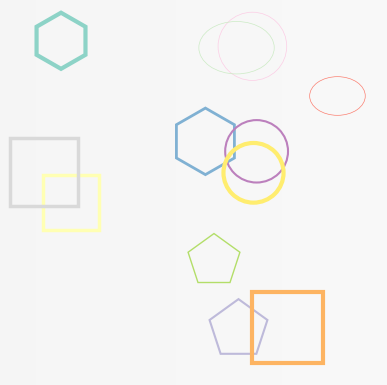[{"shape": "hexagon", "thickness": 3, "radius": 0.36, "center": [0.157, 0.894]}, {"shape": "square", "thickness": 2.5, "radius": 0.36, "center": [0.184, 0.473]}, {"shape": "pentagon", "thickness": 1.5, "radius": 0.39, "center": [0.615, 0.145]}, {"shape": "oval", "thickness": 0.5, "radius": 0.36, "center": [0.871, 0.751]}, {"shape": "hexagon", "thickness": 2, "radius": 0.43, "center": [0.53, 0.633]}, {"shape": "square", "thickness": 3, "radius": 0.46, "center": [0.742, 0.151]}, {"shape": "pentagon", "thickness": 1, "radius": 0.35, "center": [0.552, 0.323]}, {"shape": "circle", "thickness": 0.5, "radius": 0.44, "center": [0.651, 0.88]}, {"shape": "square", "thickness": 2.5, "radius": 0.44, "center": [0.114, 0.554]}, {"shape": "circle", "thickness": 1.5, "radius": 0.41, "center": [0.662, 0.607]}, {"shape": "oval", "thickness": 0.5, "radius": 0.49, "center": [0.61, 0.876]}, {"shape": "circle", "thickness": 3, "radius": 0.39, "center": [0.654, 0.551]}]